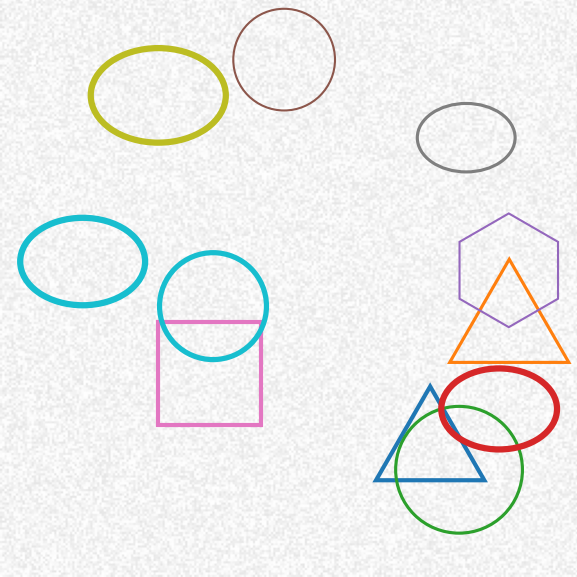[{"shape": "triangle", "thickness": 2, "radius": 0.54, "center": [0.745, 0.222]}, {"shape": "triangle", "thickness": 1.5, "radius": 0.6, "center": [0.882, 0.431]}, {"shape": "circle", "thickness": 1.5, "radius": 0.55, "center": [0.795, 0.186]}, {"shape": "oval", "thickness": 3, "radius": 0.5, "center": [0.864, 0.291]}, {"shape": "hexagon", "thickness": 1, "radius": 0.49, "center": [0.881, 0.531]}, {"shape": "circle", "thickness": 1, "radius": 0.44, "center": [0.492, 0.896]}, {"shape": "square", "thickness": 2, "radius": 0.45, "center": [0.362, 0.352]}, {"shape": "oval", "thickness": 1.5, "radius": 0.42, "center": [0.807, 0.761]}, {"shape": "oval", "thickness": 3, "radius": 0.58, "center": [0.274, 0.834]}, {"shape": "oval", "thickness": 3, "radius": 0.54, "center": [0.143, 0.546]}, {"shape": "circle", "thickness": 2.5, "radius": 0.46, "center": [0.369, 0.469]}]